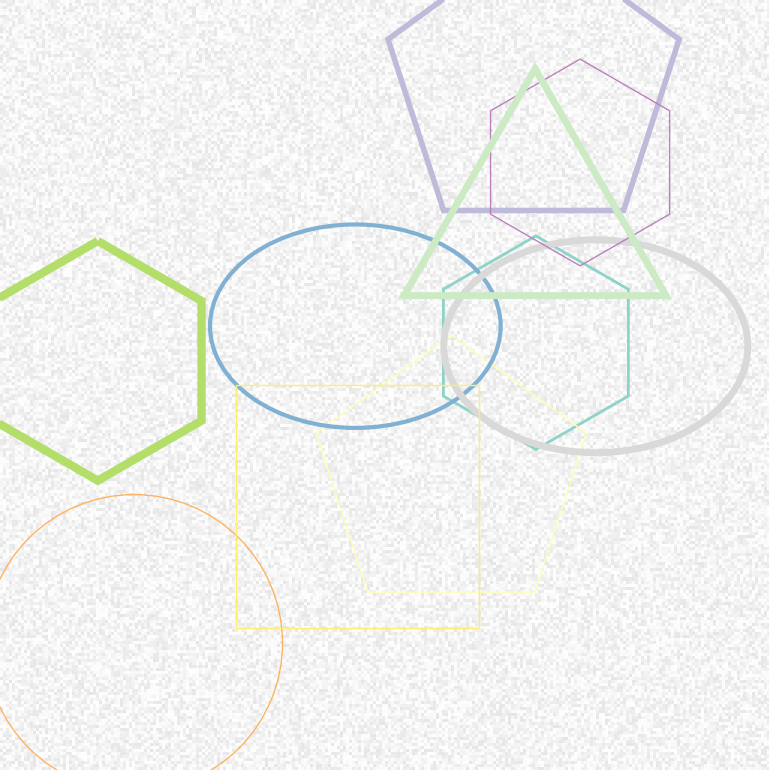[{"shape": "hexagon", "thickness": 1, "radius": 0.69, "center": [0.696, 0.555]}, {"shape": "pentagon", "thickness": 0.5, "radius": 0.92, "center": [0.586, 0.38]}, {"shape": "pentagon", "thickness": 2, "radius": 0.99, "center": [0.693, 0.888]}, {"shape": "oval", "thickness": 1.5, "radius": 0.94, "center": [0.461, 0.576]}, {"shape": "circle", "thickness": 0.5, "radius": 0.96, "center": [0.174, 0.165]}, {"shape": "hexagon", "thickness": 3, "radius": 0.78, "center": [0.127, 0.531]}, {"shape": "oval", "thickness": 2.5, "radius": 0.99, "center": [0.774, 0.55]}, {"shape": "hexagon", "thickness": 0.5, "radius": 0.67, "center": [0.753, 0.789]}, {"shape": "triangle", "thickness": 2.5, "radius": 0.98, "center": [0.695, 0.714]}, {"shape": "square", "thickness": 0.5, "radius": 0.79, "center": [0.464, 0.343]}]